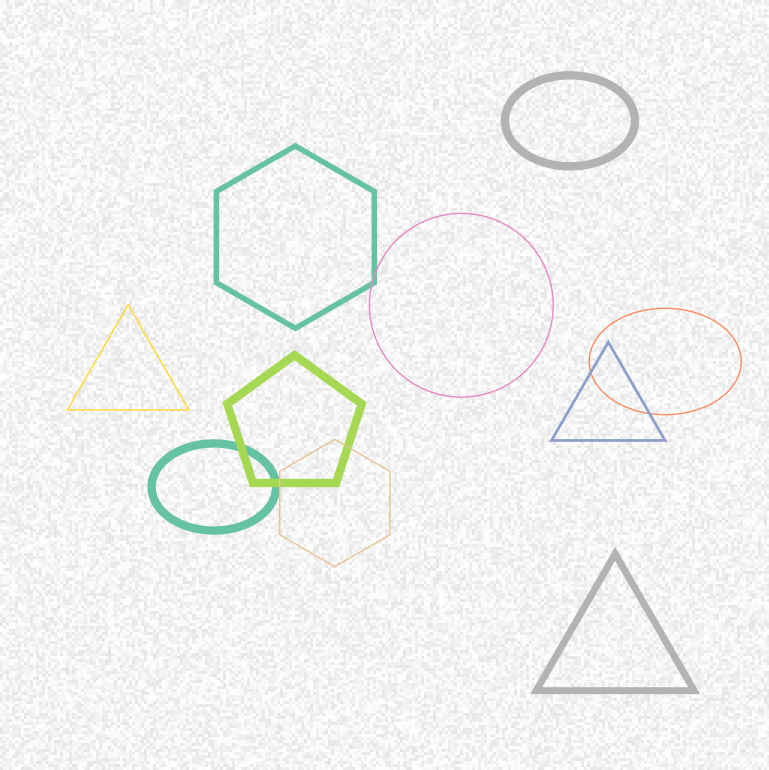[{"shape": "oval", "thickness": 3, "radius": 0.4, "center": [0.278, 0.368]}, {"shape": "hexagon", "thickness": 2, "radius": 0.59, "center": [0.384, 0.692]}, {"shape": "oval", "thickness": 0.5, "radius": 0.49, "center": [0.864, 0.531]}, {"shape": "triangle", "thickness": 1, "radius": 0.43, "center": [0.79, 0.471]}, {"shape": "circle", "thickness": 0.5, "radius": 0.6, "center": [0.599, 0.604]}, {"shape": "pentagon", "thickness": 3, "radius": 0.46, "center": [0.382, 0.447]}, {"shape": "triangle", "thickness": 0.5, "radius": 0.46, "center": [0.166, 0.513]}, {"shape": "hexagon", "thickness": 0.5, "radius": 0.41, "center": [0.435, 0.347]}, {"shape": "triangle", "thickness": 2.5, "radius": 0.59, "center": [0.799, 0.162]}, {"shape": "oval", "thickness": 3, "radius": 0.42, "center": [0.74, 0.843]}]